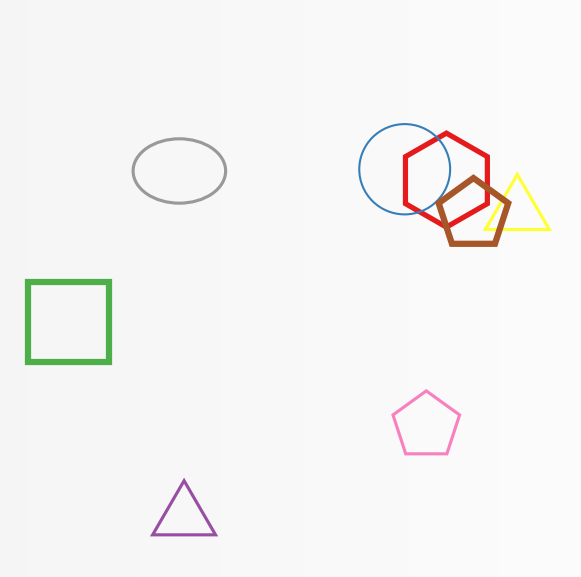[{"shape": "hexagon", "thickness": 2.5, "radius": 0.41, "center": [0.768, 0.687]}, {"shape": "circle", "thickness": 1, "radius": 0.39, "center": [0.696, 0.706]}, {"shape": "square", "thickness": 3, "radius": 0.35, "center": [0.118, 0.442]}, {"shape": "triangle", "thickness": 1.5, "radius": 0.31, "center": [0.317, 0.104]}, {"shape": "triangle", "thickness": 1.5, "radius": 0.32, "center": [0.89, 0.634]}, {"shape": "pentagon", "thickness": 3, "radius": 0.31, "center": [0.815, 0.628]}, {"shape": "pentagon", "thickness": 1.5, "radius": 0.3, "center": [0.733, 0.262]}, {"shape": "oval", "thickness": 1.5, "radius": 0.4, "center": [0.309, 0.703]}]